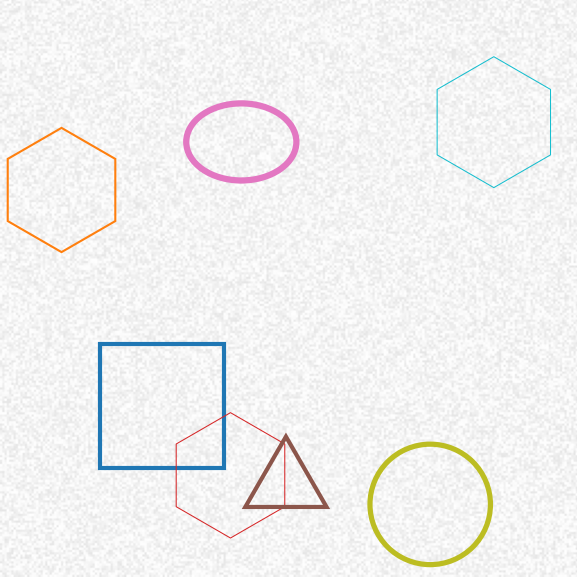[{"shape": "square", "thickness": 2, "radius": 0.54, "center": [0.28, 0.296]}, {"shape": "hexagon", "thickness": 1, "radius": 0.54, "center": [0.107, 0.67]}, {"shape": "hexagon", "thickness": 0.5, "radius": 0.54, "center": [0.399, 0.176]}, {"shape": "triangle", "thickness": 2, "radius": 0.41, "center": [0.495, 0.162]}, {"shape": "oval", "thickness": 3, "radius": 0.48, "center": [0.418, 0.753]}, {"shape": "circle", "thickness": 2.5, "radius": 0.52, "center": [0.745, 0.126]}, {"shape": "hexagon", "thickness": 0.5, "radius": 0.57, "center": [0.855, 0.788]}]